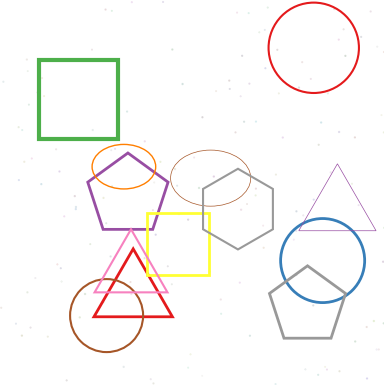[{"shape": "circle", "thickness": 1.5, "radius": 0.59, "center": [0.815, 0.876]}, {"shape": "triangle", "thickness": 2, "radius": 0.59, "center": [0.346, 0.236]}, {"shape": "circle", "thickness": 2, "radius": 0.55, "center": [0.838, 0.323]}, {"shape": "square", "thickness": 3, "radius": 0.51, "center": [0.204, 0.742]}, {"shape": "pentagon", "thickness": 2, "radius": 0.55, "center": [0.332, 0.493]}, {"shape": "triangle", "thickness": 0.5, "radius": 0.58, "center": [0.876, 0.459]}, {"shape": "oval", "thickness": 1, "radius": 0.41, "center": [0.322, 0.567]}, {"shape": "square", "thickness": 2, "radius": 0.4, "center": [0.463, 0.366]}, {"shape": "oval", "thickness": 0.5, "radius": 0.52, "center": [0.547, 0.537]}, {"shape": "circle", "thickness": 1.5, "radius": 0.47, "center": [0.277, 0.18]}, {"shape": "triangle", "thickness": 1.5, "radius": 0.55, "center": [0.34, 0.295]}, {"shape": "pentagon", "thickness": 2, "radius": 0.52, "center": [0.799, 0.206]}, {"shape": "hexagon", "thickness": 1.5, "radius": 0.52, "center": [0.618, 0.457]}]